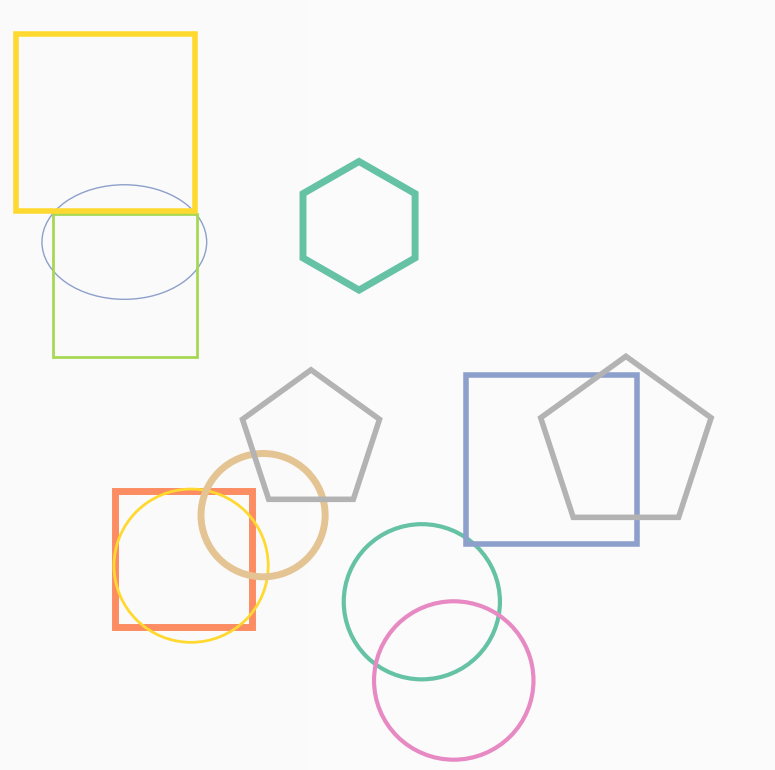[{"shape": "circle", "thickness": 1.5, "radius": 0.5, "center": [0.544, 0.218]}, {"shape": "hexagon", "thickness": 2.5, "radius": 0.42, "center": [0.463, 0.707]}, {"shape": "square", "thickness": 2.5, "radius": 0.44, "center": [0.237, 0.274]}, {"shape": "oval", "thickness": 0.5, "radius": 0.53, "center": [0.16, 0.686]}, {"shape": "square", "thickness": 2, "radius": 0.55, "center": [0.712, 0.403]}, {"shape": "circle", "thickness": 1.5, "radius": 0.51, "center": [0.585, 0.116]}, {"shape": "square", "thickness": 1, "radius": 0.47, "center": [0.162, 0.629]}, {"shape": "circle", "thickness": 1, "radius": 0.5, "center": [0.247, 0.265]}, {"shape": "square", "thickness": 2, "radius": 0.58, "center": [0.137, 0.841]}, {"shape": "circle", "thickness": 2.5, "radius": 0.4, "center": [0.339, 0.331]}, {"shape": "pentagon", "thickness": 2, "radius": 0.58, "center": [0.808, 0.422]}, {"shape": "pentagon", "thickness": 2, "radius": 0.46, "center": [0.401, 0.427]}]